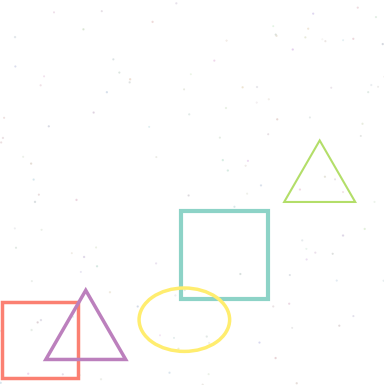[{"shape": "square", "thickness": 3, "radius": 0.57, "center": [0.584, 0.338]}, {"shape": "square", "thickness": 2.5, "radius": 0.49, "center": [0.104, 0.117]}, {"shape": "triangle", "thickness": 1.5, "radius": 0.53, "center": [0.83, 0.529]}, {"shape": "triangle", "thickness": 2.5, "radius": 0.6, "center": [0.223, 0.126]}, {"shape": "oval", "thickness": 2.5, "radius": 0.59, "center": [0.479, 0.17]}]